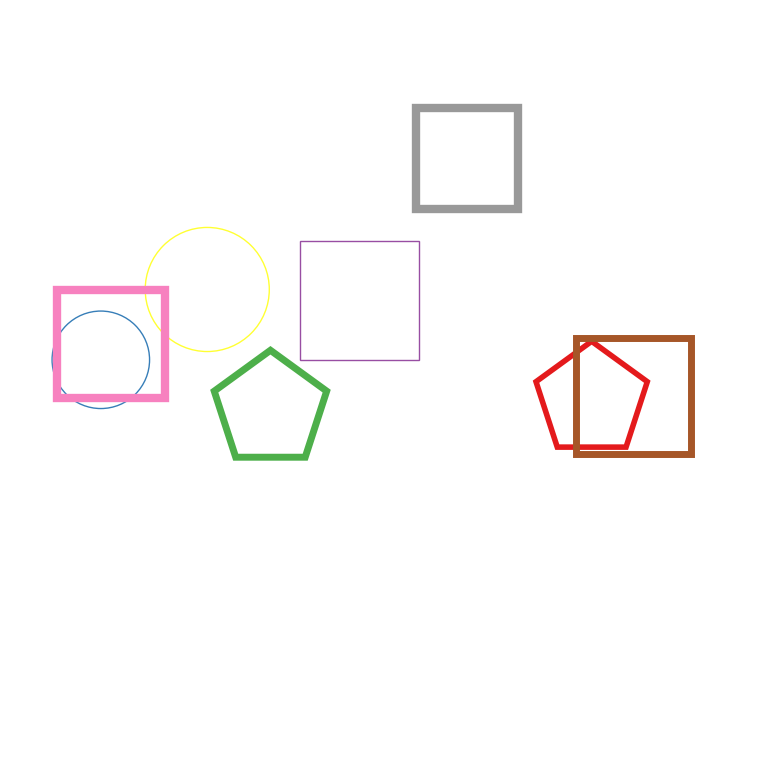[{"shape": "pentagon", "thickness": 2, "radius": 0.38, "center": [0.768, 0.481]}, {"shape": "circle", "thickness": 0.5, "radius": 0.32, "center": [0.131, 0.533]}, {"shape": "pentagon", "thickness": 2.5, "radius": 0.38, "center": [0.351, 0.468]}, {"shape": "square", "thickness": 0.5, "radius": 0.39, "center": [0.467, 0.61]}, {"shape": "circle", "thickness": 0.5, "radius": 0.4, "center": [0.269, 0.624]}, {"shape": "square", "thickness": 2.5, "radius": 0.37, "center": [0.823, 0.486]}, {"shape": "square", "thickness": 3, "radius": 0.35, "center": [0.144, 0.553]}, {"shape": "square", "thickness": 3, "radius": 0.33, "center": [0.606, 0.794]}]